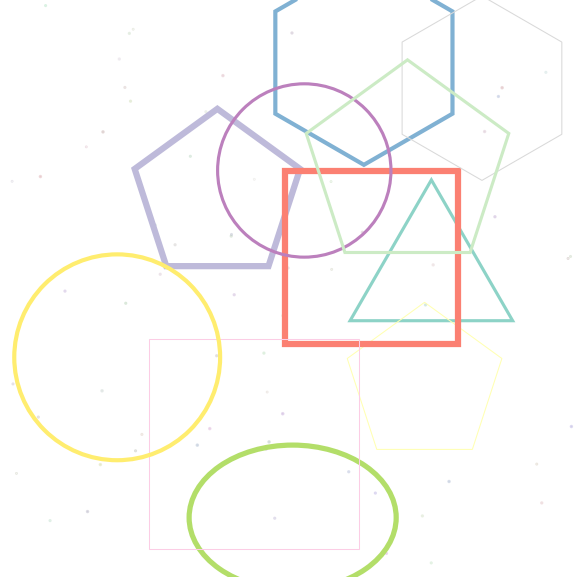[{"shape": "triangle", "thickness": 1.5, "radius": 0.81, "center": [0.747, 0.525]}, {"shape": "pentagon", "thickness": 0.5, "radius": 0.7, "center": [0.735, 0.335]}, {"shape": "pentagon", "thickness": 3, "radius": 0.75, "center": [0.376, 0.66]}, {"shape": "square", "thickness": 3, "radius": 0.75, "center": [0.643, 0.554]}, {"shape": "hexagon", "thickness": 2, "radius": 0.89, "center": [0.63, 0.891]}, {"shape": "oval", "thickness": 2.5, "radius": 0.9, "center": [0.507, 0.103]}, {"shape": "square", "thickness": 0.5, "radius": 0.91, "center": [0.439, 0.231]}, {"shape": "hexagon", "thickness": 0.5, "radius": 0.8, "center": [0.835, 0.846]}, {"shape": "circle", "thickness": 1.5, "radius": 0.75, "center": [0.527, 0.704]}, {"shape": "pentagon", "thickness": 1.5, "radius": 0.92, "center": [0.706, 0.711]}, {"shape": "circle", "thickness": 2, "radius": 0.89, "center": [0.203, 0.38]}]